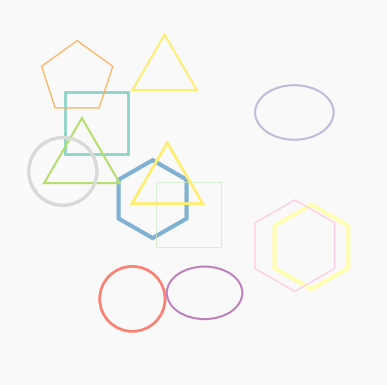[{"shape": "square", "thickness": 2, "radius": 0.4, "center": [0.249, 0.681]}, {"shape": "hexagon", "thickness": 3, "radius": 0.55, "center": [0.804, 0.359]}, {"shape": "oval", "thickness": 1.5, "radius": 0.51, "center": [0.76, 0.708]}, {"shape": "circle", "thickness": 2, "radius": 0.42, "center": [0.342, 0.224]}, {"shape": "hexagon", "thickness": 3, "radius": 0.51, "center": [0.394, 0.483]}, {"shape": "pentagon", "thickness": 1, "radius": 0.48, "center": [0.199, 0.798]}, {"shape": "triangle", "thickness": 1.5, "radius": 0.56, "center": [0.211, 0.581]}, {"shape": "hexagon", "thickness": 1, "radius": 0.59, "center": [0.761, 0.362]}, {"shape": "circle", "thickness": 2.5, "radius": 0.44, "center": [0.162, 0.555]}, {"shape": "oval", "thickness": 1.5, "radius": 0.49, "center": [0.528, 0.239]}, {"shape": "square", "thickness": 0.5, "radius": 0.42, "center": [0.488, 0.443]}, {"shape": "triangle", "thickness": 2, "radius": 0.53, "center": [0.432, 0.524]}, {"shape": "triangle", "thickness": 1.5, "radius": 0.48, "center": [0.425, 0.814]}]